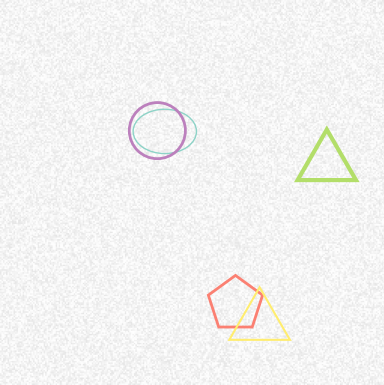[{"shape": "oval", "thickness": 1, "radius": 0.41, "center": [0.428, 0.659]}, {"shape": "pentagon", "thickness": 2, "radius": 0.37, "center": [0.612, 0.211]}, {"shape": "triangle", "thickness": 3, "radius": 0.44, "center": [0.849, 0.576]}, {"shape": "circle", "thickness": 2, "radius": 0.36, "center": [0.409, 0.661]}, {"shape": "triangle", "thickness": 1.5, "radius": 0.45, "center": [0.674, 0.163]}]